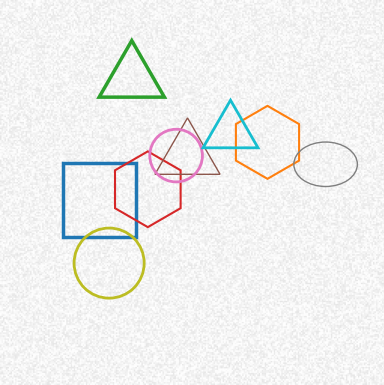[{"shape": "square", "thickness": 2.5, "radius": 0.48, "center": [0.259, 0.481]}, {"shape": "hexagon", "thickness": 1.5, "radius": 0.47, "center": [0.695, 0.63]}, {"shape": "triangle", "thickness": 2.5, "radius": 0.49, "center": [0.342, 0.797]}, {"shape": "hexagon", "thickness": 1.5, "radius": 0.49, "center": [0.384, 0.508]}, {"shape": "triangle", "thickness": 1, "radius": 0.49, "center": [0.487, 0.596]}, {"shape": "circle", "thickness": 2, "radius": 0.34, "center": [0.457, 0.596]}, {"shape": "oval", "thickness": 1, "radius": 0.41, "center": [0.846, 0.573]}, {"shape": "circle", "thickness": 2, "radius": 0.46, "center": [0.283, 0.317]}, {"shape": "triangle", "thickness": 2, "radius": 0.41, "center": [0.599, 0.657]}]